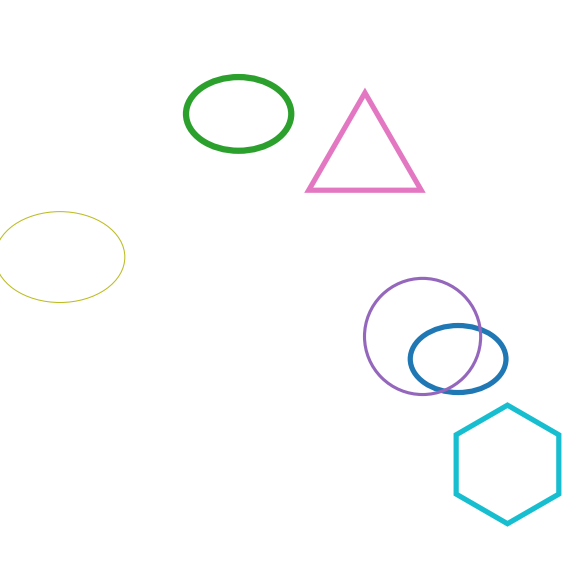[{"shape": "oval", "thickness": 2.5, "radius": 0.41, "center": [0.793, 0.377]}, {"shape": "oval", "thickness": 3, "radius": 0.46, "center": [0.413, 0.802]}, {"shape": "circle", "thickness": 1.5, "radius": 0.5, "center": [0.732, 0.417]}, {"shape": "triangle", "thickness": 2.5, "radius": 0.56, "center": [0.632, 0.726]}, {"shape": "oval", "thickness": 0.5, "radius": 0.56, "center": [0.104, 0.554]}, {"shape": "hexagon", "thickness": 2.5, "radius": 0.51, "center": [0.879, 0.195]}]